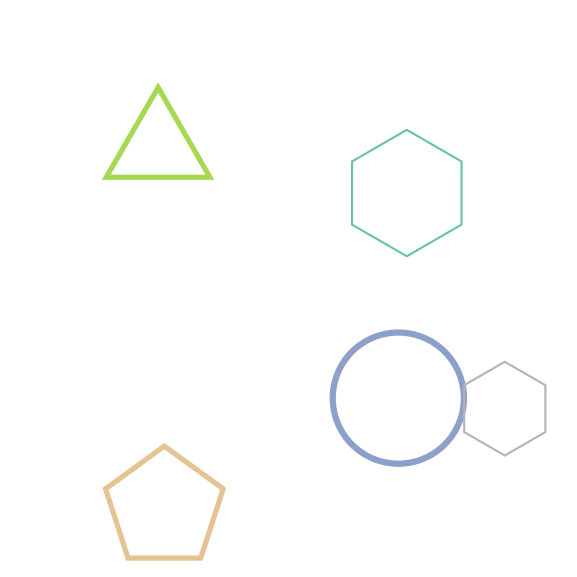[{"shape": "hexagon", "thickness": 1, "radius": 0.55, "center": [0.704, 0.665]}, {"shape": "circle", "thickness": 3, "radius": 0.57, "center": [0.69, 0.31]}, {"shape": "triangle", "thickness": 2.5, "radius": 0.52, "center": [0.274, 0.744]}, {"shape": "pentagon", "thickness": 2.5, "radius": 0.54, "center": [0.285, 0.119]}, {"shape": "hexagon", "thickness": 1, "radius": 0.41, "center": [0.874, 0.292]}]